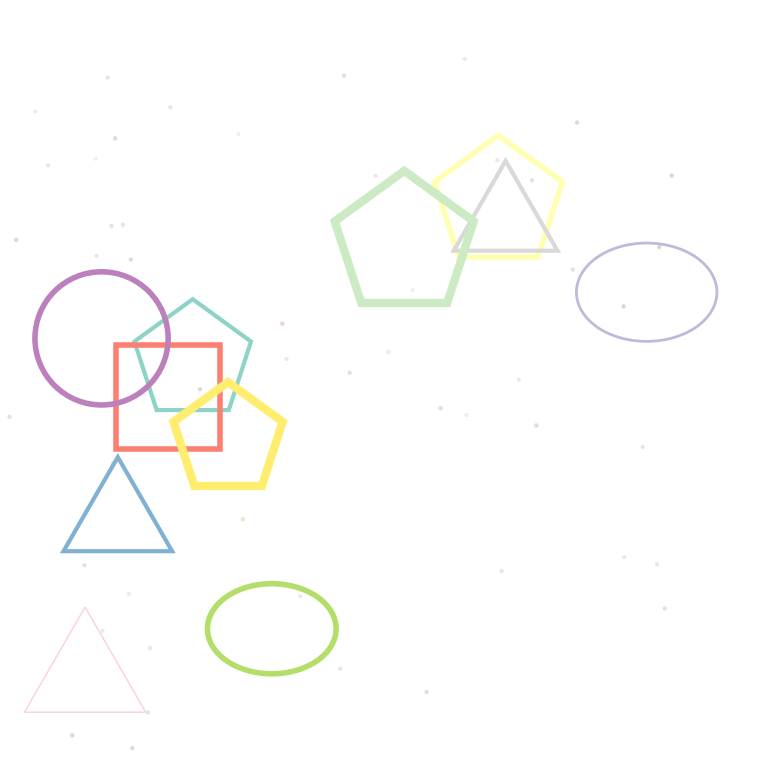[{"shape": "pentagon", "thickness": 1.5, "radius": 0.4, "center": [0.25, 0.532]}, {"shape": "pentagon", "thickness": 2, "radius": 0.44, "center": [0.647, 0.737]}, {"shape": "oval", "thickness": 1, "radius": 0.46, "center": [0.84, 0.621]}, {"shape": "square", "thickness": 2, "radius": 0.34, "center": [0.218, 0.484]}, {"shape": "triangle", "thickness": 1.5, "radius": 0.41, "center": [0.153, 0.325]}, {"shape": "oval", "thickness": 2, "radius": 0.42, "center": [0.353, 0.183]}, {"shape": "triangle", "thickness": 0.5, "radius": 0.45, "center": [0.111, 0.121]}, {"shape": "triangle", "thickness": 1.5, "radius": 0.39, "center": [0.657, 0.713]}, {"shape": "circle", "thickness": 2, "radius": 0.43, "center": [0.132, 0.561]}, {"shape": "pentagon", "thickness": 3, "radius": 0.47, "center": [0.525, 0.683]}, {"shape": "pentagon", "thickness": 3, "radius": 0.37, "center": [0.296, 0.429]}]